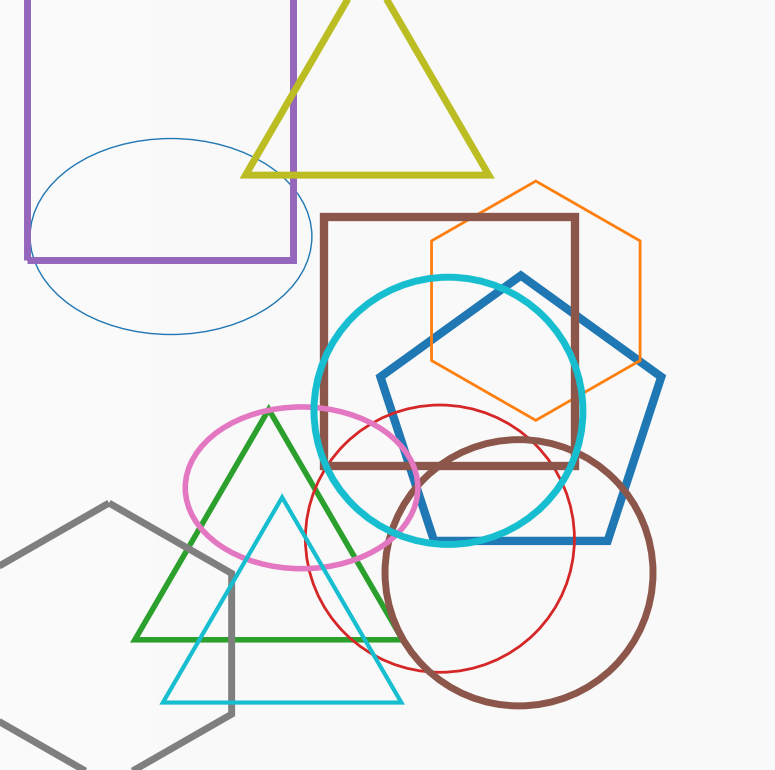[{"shape": "pentagon", "thickness": 3, "radius": 0.95, "center": [0.672, 0.452]}, {"shape": "oval", "thickness": 0.5, "radius": 0.91, "center": [0.221, 0.693]}, {"shape": "hexagon", "thickness": 1, "radius": 0.78, "center": [0.691, 0.609]}, {"shape": "triangle", "thickness": 2, "radius": 1.0, "center": [0.347, 0.269]}, {"shape": "circle", "thickness": 1, "radius": 0.87, "center": [0.568, 0.3]}, {"shape": "square", "thickness": 2.5, "radius": 0.86, "center": [0.207, 0.834]}, {"shape": "square", "thickness": 3, "radius": 0.81, "center": [0.58, 0.556]}, {"shape": "circle", "thickness": 2.5, "radius": 0.86, "center": [0.67, 0.256]}, {"shape": "oval", "thickness": 2, "radius": 0.75, "center": [0.389, 0.366]}, {"shape": "hexagon", "thickness": 2.5, "radius": 0.91, "center": [0.141, 0.164]}, {"shape": "triangle", "thickness": 2.5, "radius": 0.91, "center": [0.474, 0.863]}, {"shape": "triangle", "thickness": 1.5, "radius": 0.89, "center": [0.364, 0.176]}, {"shape": "circle", "thickness": 2.5, "radius": 0.87, "center": [0.579, 0.466]}]